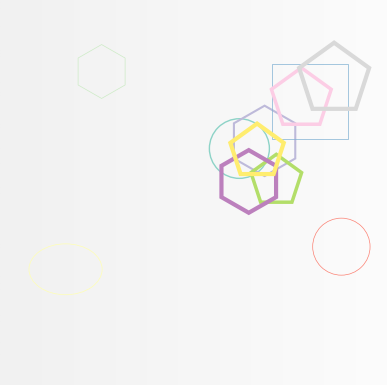[{"shape": "circle", "thickness": 1, "radius": 0.39, "center": [0.618, 0.614]}, {"shape": "oval", "thickness": 0.5, "radius": 0.47, "center": [0.169, 0.301]}, {"shape": "hexagon", "thickness": 1.5, "radius": 0.46, "center": [0.683, 0.634]}, {"shape": "circle", "thickness": 0.5, "radius": 0.37, "center": [0.881, 0.359]}, {"shape": "square", "thickness": 0.5, "radius": 0.49, "center": [0.8, 0.736]}, {"shape": "pentagon", "thickness": 2.5, "radius": 0.34, "center": [0.713, 0.53]}, {"shape": "pentagon", "thickness": 2.5, "radius": 0.41, "center": [0.778, 0.743]}, {"shape": "pentagon", "thickness": 3, "radius": 0.47, "center": [0.862, 0.794]}, {"shape": "hexagon", "thickness": 3, "radius": 0.41, "center": [0.642, 0.529]}, {"shape": "hexagon", "thickness": 0.5, "radius": 0.35, "center": [0.262, 0.814]}, {"shape": "pentagon", "thickness": 3, "radius": 0.36, "center": [0.663, 0.607]}]